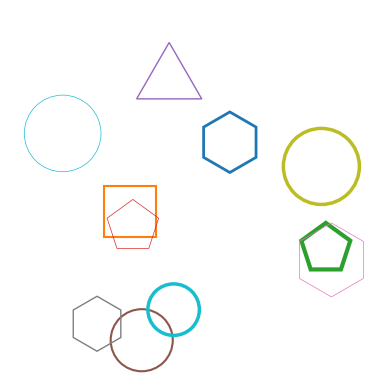[{"shape": "hexagon", "thickness": 2, "radius": 0.39, "center": [0.597, 0.631]}, {"shape": "square", "thickness": 1.5, "radius": 0.34, "center": [0.337, 0.451]}, {"shape": "pentagon", "thickness": 3, "radius": 0.33, "center": [0.846, 0.354]}, {"shape": "pentagon", "thickness": 0.5, "radius": 0.35, "center": [0.345, 0.412]}, {"shape": "triangle", "thickness": 1, "radius": 0.49, "center": [0.439, 0.792]}, {"shape": "circle", "thickness": 1.5, "radius": 0.4, "center": [0.368, 0.116]}, {"shape": "hexagon", "thickness": 0.5, "radius": 0.48, "center": [0.861, 0.325]}, {"shape": "hexagon", "thickness": 1, "radius": 0.36, "center": [0.252, 0.159]}, {"shape": "circle", "thickness": 2.5, "radius": 0.49, "center": [0.835, 0.568]}, {"shape": "circle", "thickness": 0.5, "radius": 0.5, "center": [0.163, 0.653]}, {"shape": "circle", "thickness": 2.5, "radius": 0.33, "center": [0.451, 0.196]}]